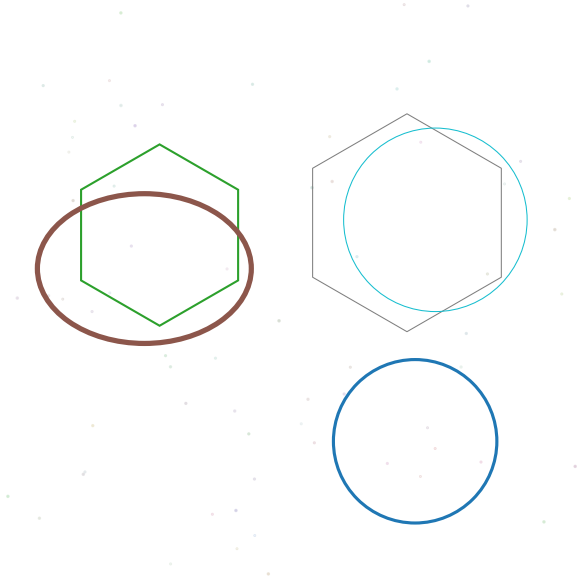[{"shape": "circle", "thickness": 1.5, "radius": 0.71, "center": [0.719, 0.235]}, {"shape": "hexagon", "thickness": 1, "radius": 0.78, "center": [0.276, 0.592]}, {"shape": "oval", "thickness": 2.5, "radius": 0.93, "center": [0.25, 0.534]}, {"shape": "hexagon", "thickness": 0.5, "radius": 0.94, "center": [0.705, 0.613]}, {"shape": "circle", "thickness": 0.5, "radius": 0.79, "center": [0.754, 0.618]}]